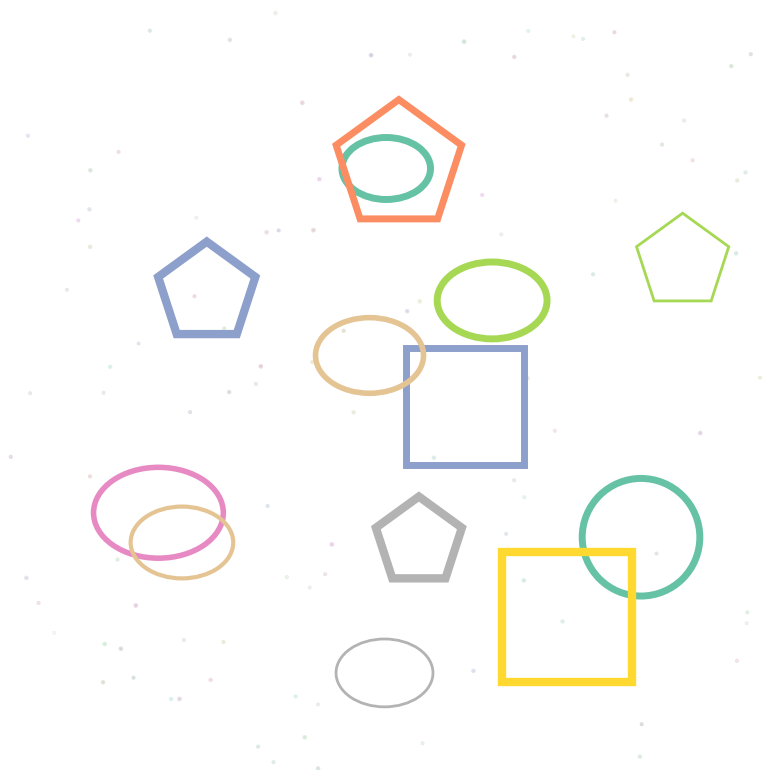[{"shape": "oval", "thickness": 2.5, "radius": 0.29, "center": [0.502, 0.781]}, {"shape": "circle", "thickness": 2.5, "radius": 0.38, "center": [0.832, 0.302]}, {"shape": "pentagon", "thickness": 2.5, "radius": 0.43, "center": [0.518, 0.785]}, {"shape": "pentagon", "thickness": 3, "radius": 0.33, "center": [0.268, 0.62]}, {"shape": "square", "thickness": 2.5, "radius": 0.38, "center": [0.604, 0.472]}, {"shape": "oval", "thickness": 2, "radius": 0.42, "center": [0.206, 0.334]}, {"shape": "oval", "thickness": 2.5, "radius": 0.36, "center": [0.639, 0.61]}, {"shape": "pentagon", "thickness": 1, "radius": 0.31, "center": [0.887, 0.66]}, {"shape": "square", "thickness": 3, "radius": 0.42, "center": [0.736, 0.199]}, {"shape": "oval", "thickness": 2, "radius": 0.35, "center": [0.48, 0.538]}, {"shape": "oval", "thickness": 1.5, "radius": 0.33, "center": [0.236, 0.295]}, {"shape": "pentagon", "thickness": 3, "radius": 0.29, "center": [0.544, 0.296]}, {"shape": "oval", "thickness": 1, "radius": 0.31, "center": [0.499, 0.126]}]